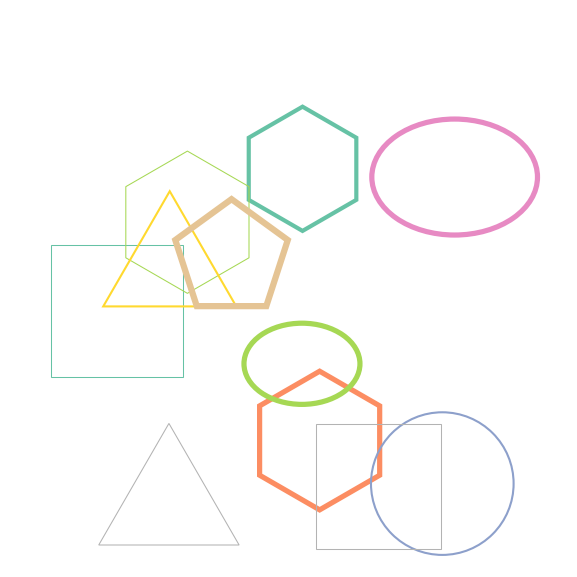[{"shape": "square", "thickness": 0.5, "radius": 0.57, "center": [0.203, 0.46]}, {"shape": "hexagon", "thickness": 2, "radius": 0.54, "center": [0.524, 0.707]}, {"shape": "hexagon", "thickness": 2.5, "radius": 0.6, "center": [0.553, 0.236]}, {"shape": "circle", "thickness": 1, "radius": 0.62, "center": [0.766, 0.162]}, {"shape": "oval", "thickness": 2.5, "radius": 0.72, "center": [0.787, 0.693]}, {"shape": "hexagon", "thickness": 0.5, "radius": 0.62, "center": [0.325, 0.614]}, {"shape": "oval", "thickness": 2.5, "radius": 0.5, "center": [0.523, 0.369]}, {"shape": "triangle", "thickness": 1, "radius": 0.66, "center": [0.294, 0.535]}, {"shape": "pentagon", "thickness": 3, "radius": 0.51, "center": [0.401, 0.552]}, {"shape": "triangle", "thickness": 0.5, "radius": 0.7, "center": [0.293, 0.126]}, {"shape": "square", "thickness": 0.5, "radius": 0.54, "center": [0.655, 0.157]}]